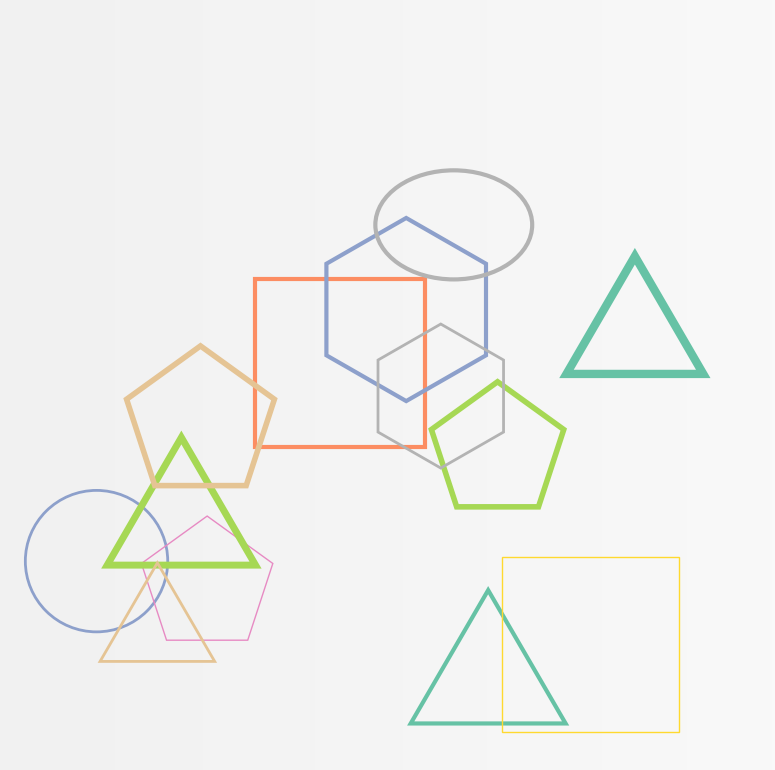[{"shape": "triangle", "thickness": 1.5, "radius": 0.58, "center": [0.63, 0.118]}, {"shape": "triangle", "thickness": 3, "radius": 0.51, "center": [0.819, 0.565]}, {"shape": "square", "thickness": 1.5, "radius": 0.55, "center": [0.439, 0.529]}, {"shape": "circle", "thickness": 1, "radius": 0.46, "center": [0.125, 0.271]}, {"shape": "hexagon", "thickness": 1.5, "radius": 0.59, "center": [0.524, 0.598]}, {"shape": "pentagon", "thickness": 0.5, "radius": 0.45, "center": [0.267, 0.241]}, {"shape": "pentagon", "thickness": 2, "radius": 0.45, "center": [0.642, 0.414]}, {"shape": "triangle", "thickness": 2.5, "radius": 0.55, "center": [0.234, 0.321]}, {"shape": "square", "thickness": 0.5, "radius": 0.57, "center": [0.762, 0.163]}, {"shape": "triangle", "thickness": 1, "radius": 0.43, "center": [0.203, 0.184]}, {"shape": "pentagon", "thickness": 2, "radius": 0.5, "center": [0.259, 0.45]}, {"shape": "oval", "thickness": 1.5, "radius": 0.51, "center": [0.586, 0.708]}, {"shape": "hexagon", "thickness": 1, "radius": 0.47, "center": [0.569, 0.486]}]